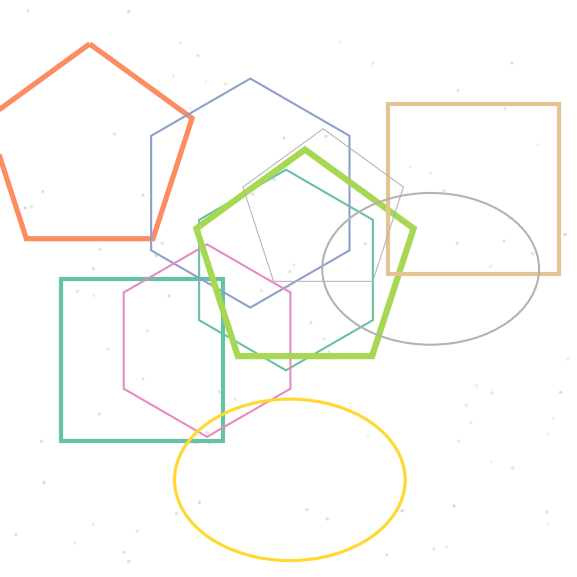[{"shape": "hexagon", "thickness": 1, "radius": 0.87, "center": [0.495, 0.532]}, {"shape": "square", "thickness": 2, "radius": 0.7, "center": [0.246, 0.375]}, {"shape": "pentagon", "thickness": 2.5, "radius": 0.93, "center": [0.155, 0.737]}, {"shape": "hexagon", "thickness": 1, "radius": 0.99, "center": [0.433, 0.665]}, {"shape": "hexagon", "thickness": 1, "radius": 0.83, "center": [0.359, 0.409]}, {"shape": "pentagon", "thickness": 3, "radius": 0.99, "center": [0.528, 0.542]}, {"shape": "oval", "thickness": 1.5, "radius": 1.0, "center": [0.502, 0.168]}, {"shape": "square", "thickness": 2, "radius": 0.74, "center": [0.82, 0.671]}, {"shape": "pentagon", "thickness": 0.5, "radius": 0.73, "center": [0.56, 0.63]}, {"shape": "oval", "thickness": 1, "radius": 0.94, "center": [0.746, 0.534]}]